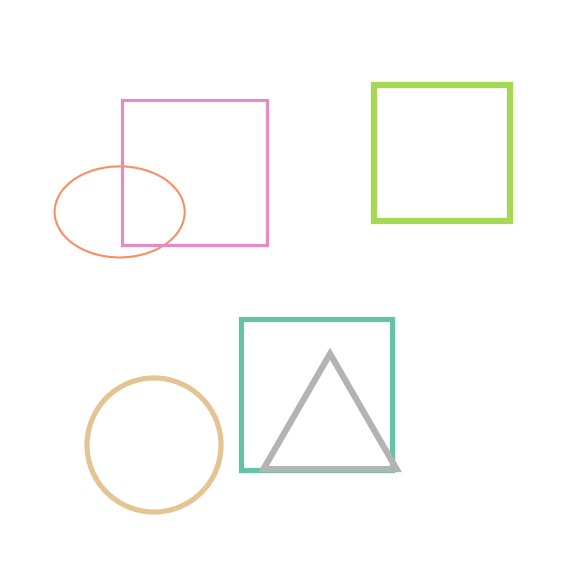[{"shape": "square", "thickness": 2.5, "radius": 0.66, "center": [0.548, 0.316]}, {"shape": "oval", "thickness": 1, "radius": 0.56, "center": [0.207, 0.632]}, {"shape": "square", "thickness": 1.5, "radius": 0.63, "center": [0.337, 0.701]}, {"shape": "square", "thickness": 3, "radius": 0.59, "center": [0.765, 0.734]}, {"shape": "circle", "thickness": 2.5, "radius": 0.58, "center": [0.267, 0.229]}, {"shape": "triangle", "thickness": 3, "radius": 0.67, "center": [0.571, 0.253]}]